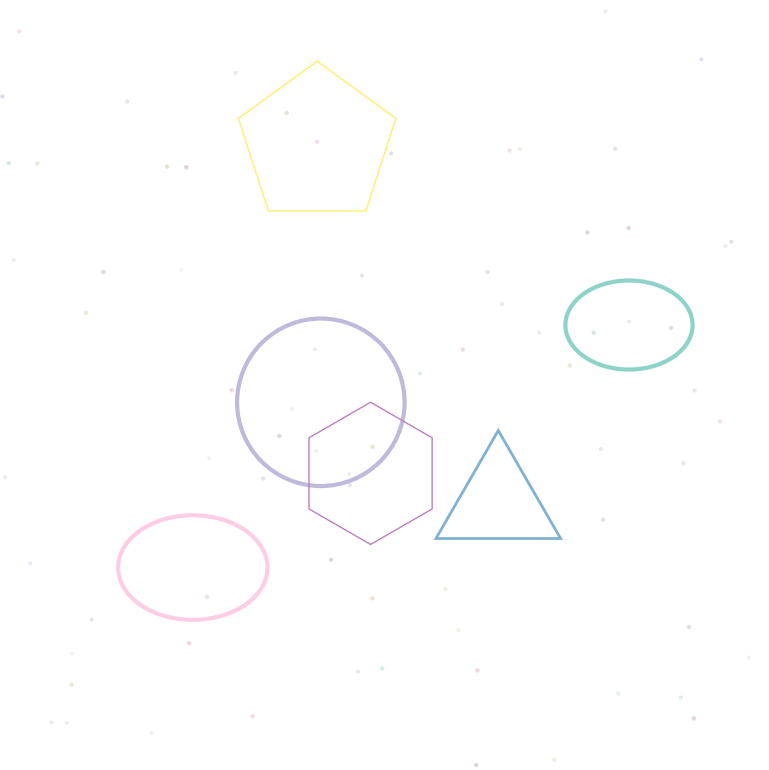[{"shape": "oval", "thickness": 1.5, "radius": 0.41, "center": [0.817, 0.578]}, {"shape": "circle", "thickness": 1.5, "radius": 0.54, "center": [0.417, 0.478]}, {"shape": "triangle", "thickness": 1, "radius": 0.47, "center": [0.647, 0.347]}, {"shape": "oval", "thickness": 1.5, "radius": 0.49, "center": [0.25, 0.263]}, {"shape": "hexagon", "thickness": 0.5, "radius": 0.46, "center": [0.481, 0.385]}, {"shape": "pentagon", "thickness": 0.5, "radius": 0.54, "center": [0.412, 0.813]}]